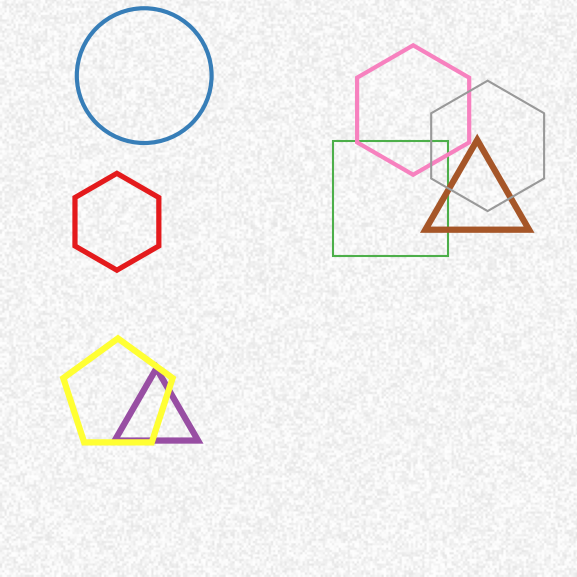[{"shape": "hexagon", "thickness": 2.5, "radius": 0.42, "center": [0.202, 0.615]}, {"shape": "circle", "thickness": 2, "radius": 0.58, "center": [0.25, 0.868]}, {"shape": "square", "thickness": 1, "radius": 0.5, "center": [0.676, 0.655]}, {"shape": "triangle", "thickness": 3, "radius": 0.42, "center": [0.271, 0.278]}, {"shape": "pentagon", "thickness": 3, "radius": 0.5, "center": [0.204, 0.314]}, {"shape": "triangle", "thickness": 3, "radius": 0.52, "center": [0.826, 0.653]}, {"shape": "hexagon", "thickness": 2, "radius": 0.56, "center": [0.715, 0.809]}, {"shape": "hexagon", "thickness": 1, "radius": 0.56, "center": [0.844, 0.747]}]